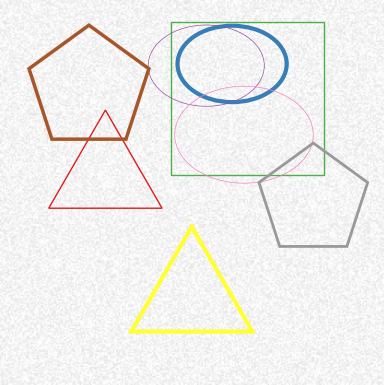[{"shape": "triangle", "thickness": 1, "radius": 0.85, "center": [0.274, 0.544]}, {"shape": "oval", "thickness": 3, "radius": 0.71, "center": [0.603, 0.834]}, {"shape": "square", "thickness": 1, "radius": 0.99, "center": [0.644, 0.743]}, {"shape": "oval", "thickness": 0.5, "radius": 0.75, "center": [0.536, 0.83]}, {"shape": "triangle", "thickness": 3, "radius": 0.91, "center": [0.498, 0.23]}, {"shape": "pentagon", "thickness": 2.5, "radius": 0.82, "center": [0.231, 0.771]}, {"shape": "oval", "thickness": 0.5, "radius": 0.9, "center": [0.634, 0.65]}, {"shape": "pentagon", "thickness": 2, "radius": 0.74, "center": [0.814, 0.48]}]